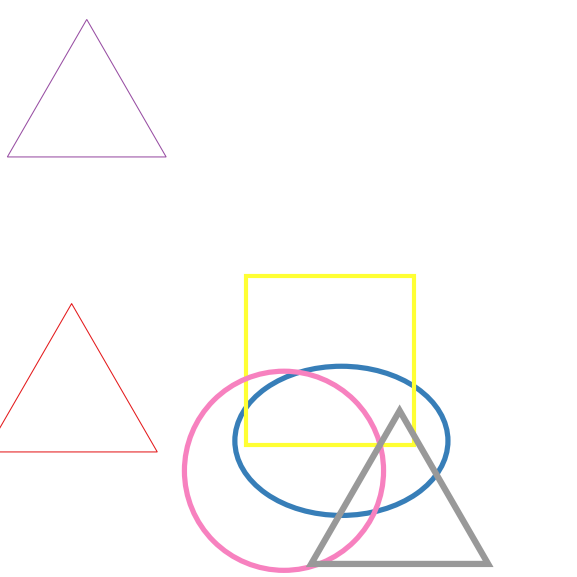[{"shape": "triangle", "thickness": 0.5, "radius": 0.86, "center": [0.124, 0.302]}, {"shape": "oval", "thickness": 2.5, "radius": 0.92, "center": [0.591, 0.236]}, {"shape": "triangle", "thickness": 0.5, "radius": 0.79, "center": [0.15, 0.807]}, {"shape": "square", "thickness": 2, "radius": 0.73, "center": [0.572, 0.375]}, {"shape": "circle", "thickness": 2.5, "radius": 0.86, "center": [0.492, 0.184]}, {"shape": "triangle", "thickness": 3, "radius": 0.88, "center": [0.692, 0.111]}]